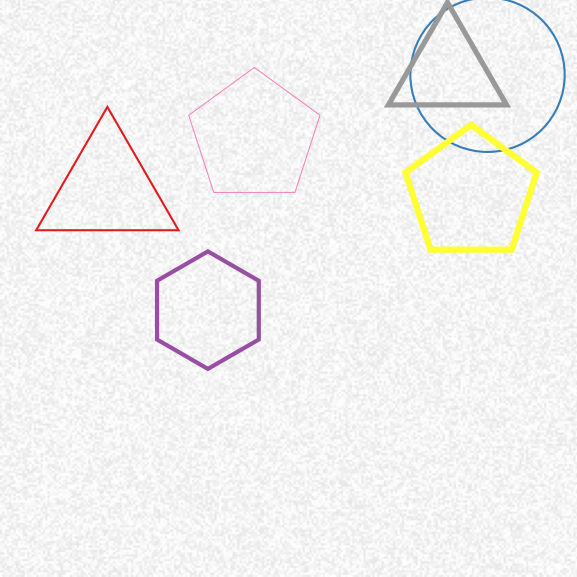[{"shape": "triangle", "thickness": 1, "radius": 0.71, "center": [0.186, 0.672]}, {"shape": "circle", "thickness": 1, "radius": 0.67, "center": [0.844, 0.87]}, {"shape": "hexagon", "thickness": 2, "radius": 0.51, "center": [0.36, 0.462]}, {"shape": "pentagon", "thickness": 3, "radius": 0.6, "center": [0.816, 0.663]}, {"shape": "pentagon", "thickness": 0.5, "radius": 0.6, "center": [0.44, 0.763]}, {"shape": "triangle", "thickness": 2.5, "radius": 0.59, "center": [0.775, 0.877]}]